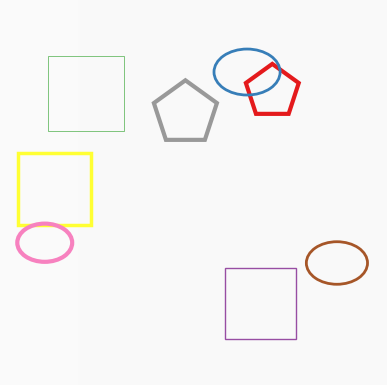[{"shape": "pentagon", "thickness": 3, "radius": 0.36, "center": [0.703, 0.762]}, {"shape": "oval", "thickness": 2, "radius": 0.43, "center": [0.638, 0.813]}, {"shape": "square", "thickness": 0.5, "radius": 0.49, "center": [0.222, 0.758]}, {"shape": "square", "thickness": 1, "radius": 0.46, "center": [0.673, 0.211]}, {"shape": "square", "thickness": 2.5, "radius": 0.47, "center": [0.142, 0.509]}, {"shape": "oval", "thickness": 2, "radius": 0.39, "center": [0.869, 0.317]}, {"shape": "oval", "thickness": 3, "radius": 0.35, "center": [0.115, 0.37]}, {"shape": "pentagon", "thickness": 3, "radius": 0.43, "center": [0.478, 0.706]}]